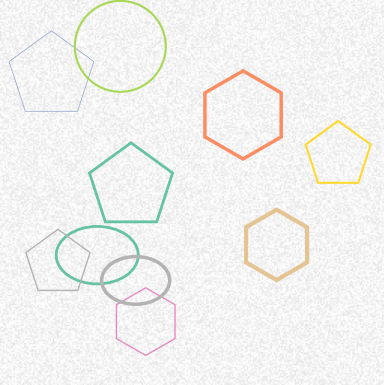[{"shape": "pentagon", "thickness": 2, "radius": 0.57, "center": [0.34, 0.516]}, {"shape": "oval", "thickness": 2, "radius": 0.53, "center": [0.253, 0.337]}, {"shape": "hexagon", "thickness": 2.5, "radius": 0.57, "center": [0.631, 0.702]}, {"shape": "pentagon", "thickness": 0.5, "radius": 0.58, "center": [0.134, 0.804]}, {"shape": "hexagon", "thickness": 1, "radius": 0.44, "center": [0.378, 0.165]}, {"shape": "circle", "thickness": 1.5, "radius": 0.59, "center": [0.312, 0.88]}, {"shape": "pentagon", "thickness": 1.5, "radius": 0.44, "center": [0.878, 0.597]}, {"shape": "hexagon", "thickness": 3, "radius": 0.46, "center": [0.718, 0.364]}, {"shape": "oval", "thickness": 2.5, "radius": 0.44, "center": [0.352, 0.272]}, {"shape": "pentagon", "thickness": 1, "radius": 0.44, "center": [0.151, 0.317]}]